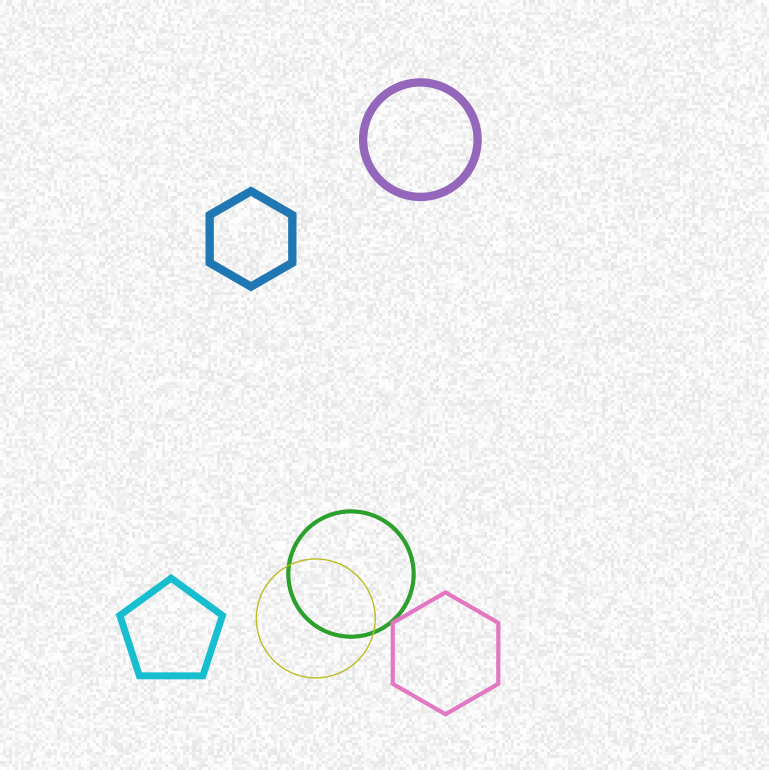[{"shape": "hexagon", "thickness": 3, "radius": 0.31, "center": [0.326, 0.69]}, {"shape": "circle", "thickness": 1.5, "radius": 0.41, "center": [0.456, 0.255]}, {"shape": "circle", "thickness": 3, "radius": 0.37, "center": [0.546, 0.819]}, {"shape": "hexagon", "thickness": 1.5, "radius": 0.4, "center": [0.579, 0.152]}, {"shape": "circle", "thickness": 0.5, "radius": 0.39, "center": [0.41, 0.197]}, {"shape": "pentagon", "thickness": 2.5, "radius": 0.35, "center": [0.222, 0.179]}]